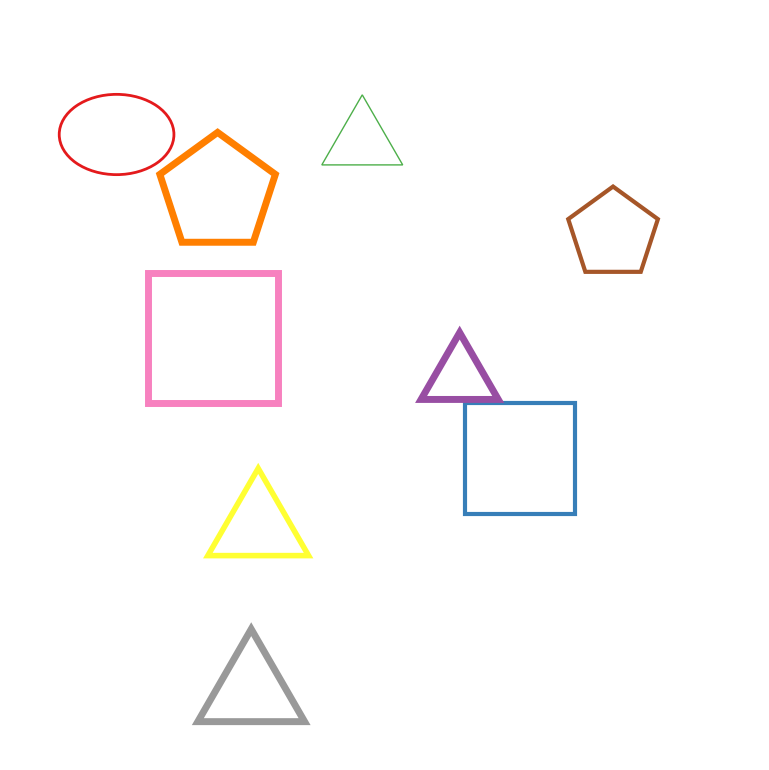[{"shape": "oval", "thickness": 1, "radius": 0.37, "center": [0.151, 0.825]}, {"shape": "square", "thickness": 1.5, "radius": 0.36, "center": [0.675, 0.405]}, {"shape": "triangle", "thickness": 0.5, "radius": 0.3, "center": [0.47, 0.816]}, {"shape": "triangle", "thickness": 2.5, "radius": 0.29, "center": [0.597, 0.51]}, {"shape": "pentagon", "thickness": 2.5, "radius": 0.39, "center": [0.283, 0.749]}, {"shape": "triangle", "thickness": 2, "radius": 0.38, "center": [0.335, 0.316]}, {"shape": "pentagon", "thickness": 1.5, "radius": 0.31, "center": [0.796, 0.697]}, {"shape": "square", "thickness": 2.5, "radius": 0.42, "center": [0.277, 0.561]}, {"shape": "triangle", "thickness": 2.5, "radius": 0.4, "center": [0.326, 0.103]}]